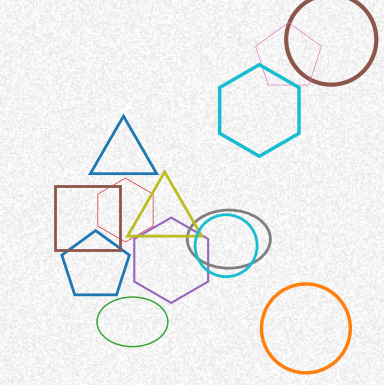[{"shape": "pentagon", "thickness": 2, "radius": 0.46, "center": [0.248, 0.309]}, {"shape": "triangle", "thickness": 2, "radius": 0.5, "center": [0.321, 0.599]}, {"shape": "circle", "thickness": 2.5, "radius": 0.58, "center": [0.794, 0.147]}, {"shape": "oval", "thickness": 1, "radius": 0.46, "center": [0.344, 0.164]}, {"shape": "hexagon", "thickness": 0.5, "radius": 0.41, "center": [0.326, 0.454]}, {"shape": "hexagon", "thickness": 1.5, "radius": 0.55, "center": [0.445, 0.324]}, {"shape": "square", "thickness": 2, "radius": 0.42, "center": [0.227, 0.435]}, {"shape": "circle", "thickness": 3, "radius": 0.59, "center": [0.86, 0.897]}, {"shape": "pentagon", "thickness": 0.5, "radius": 0.45, "center": [0.749, 0.852]}, {"shape": "oval", "thickness": 2, "radius": 0.54, "center": [0.594, 0.379]}, {"shape": "triangle", "thickness": 2, "radius": 0.56, "center": [0.428, 0.442]}, {"shape": "circle", "thickness": 2, "radius": 0.4, "center": [0.587, 0.362]}, {"shape": "hexagon", "thickness": 2.5, "radius": 0.59, "center": [0.674, 0.713]}]